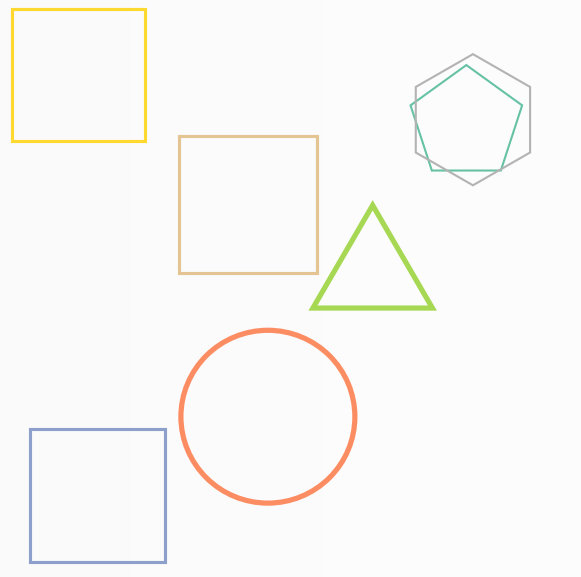[{"shape": "pentagon", "thickness": 1, "radius": 0.5, "center": [0.802, 0.786]}, {"shape": "circle", "thickness": 2.5, "radius": 0.75, "center": [0.461, 0.278]}, {"shape": "square", "thickness": 1.5, "radius": 0.58, "center": [0.168, 0.141]}, {"shape": "triangle", "thickness": 2.5, "radius": 0.59, "center": [0.641, 0.525]}, {"shape": "square", "thickness": 1.5, "radius": 0.57, "center": [0.135, 0.869]}, {"shape": "square", "thickness": 1.5, "radius": 0.59, "center": [0.427, 0.645]}, {"shape": "hexagon", "thickness": 1, "radius": 0.57, "center": [0.814, 0.792]}]